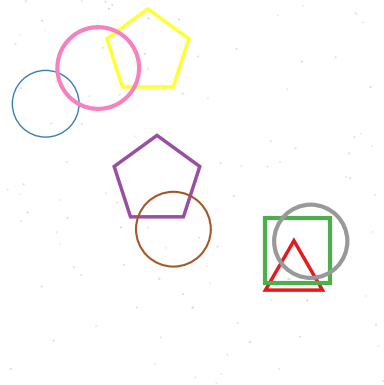[{"shape": "triangle", "thickness": 2.5, "radius": 0.43, "center": [0.763, 0.289]}, {"shape": "circle", "thickness": 1, "radius": 0.43, "center": [0.119, 0.731]}, {"shape": "square", "thickness": 3, "radius": 0.42, "center": [0.772, 0.349]}, {"shape": "pentagon", "thickness": 2.5, "radius": 0.58, "center": [0.408, 0.531]}, {"shape": "pentagon", "thickness": 2.5, "radius": 0.56, "center": [0.384, 0.865]}, {"shape": "circle", "thickness": 1.5, "radius": 0.49, "center": [0.45, 0.405]}, {"shape": "circle", "thickness": 3, "radius": 0.53, "center": [0.255, 0.823]}, {"shape": "circle", "thickness": 3, "radius": 0.48, "center": [0.807, 0.373]}]